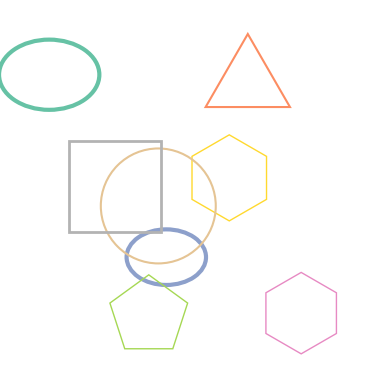[{"shape": "oval", "thickness": 3, "radius": 0.65, "center": [0.128, 0.806]}, {"shape": "triangle", "thickness": 1.5, "radius": 0.63, "center": [0.644, 0.785]}, {"shape": "oval", "thickness": 3, "radius": 0.52, "center": [0.432, 0.332]}, {"shape": "hexagon", "thickness": 1, "radius": 0.53, "center": [0.782, 0.187]}, {"shape": "pentagon", "thickness": 1, "radius": 0.53, "center": [0.386, 0.18]}, {"shape": "hexagon", "thickness": 1, "radius": 0.56, "center": [0.595, 0.538]}, {"shape": "circle", "thickness": 1.5, "radius": 0.75, "center": [0.411, 0.465]}, {"shape": "square", "thickness": 2, "radius": 0.59, "center": [0.299, 0.515]}]